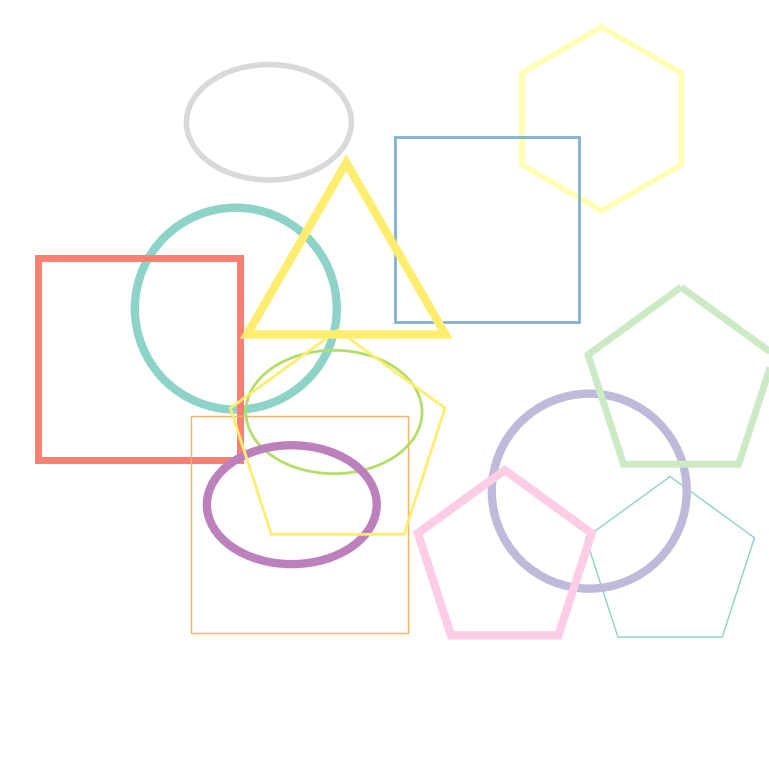[{"shape": "circle", "thickness": 3, "radius": 0.66, "center": [0.306, 0.599]}, {"shape": "pentagon", "thickness": 0.5, "radius": 0.58, "center": [0.87, 0.266]}, {"shape": "hexagon", "thickness": 2, "radius": 0.6, "center": [0.781, 0.846]}, {"shape": "circle", "thickness": 3, "radius": 0.63, "center": [0.765, 0.362]}, {"shape": "square", "thickness": 2.5, "radius": 0.66, "center": [0.181, 0.534]}, {"shape": "square", "thickness": 1, "radius": 0.6, "center": [0.633, 0.702]}, {"shape": "square", "thickness": 0.5, "radius": 0.7, "center": [0.389, 0.319]}, {"shape": "oval", "thickness": 1, "radius": 0.57, "center": [0.434, 0.465]}, {"shape": "pentagon", "thickness": 3, "radius": 0.59, "center": [0.655, 0.271]}, {"shape": "oval", "thickness": 2, "radius": 0.54, "center": [0.349, 0.841]}, {"shape": "oval", "thickness": 3, "radius": 0.55, "center": [0.379, 0.345]}, {"shape": "pentagon", "thickness": 2.5, "radius": 0.64, "center": [0.885, 0.5]}, {"shape": "pentagon", "thickness": 1, "radius": 0.73, "center": [0.439, 0.425]}, {"shape": "triangle", "thickness": 3, "radius": 0.74, "center": [0.45, 0.64]}]